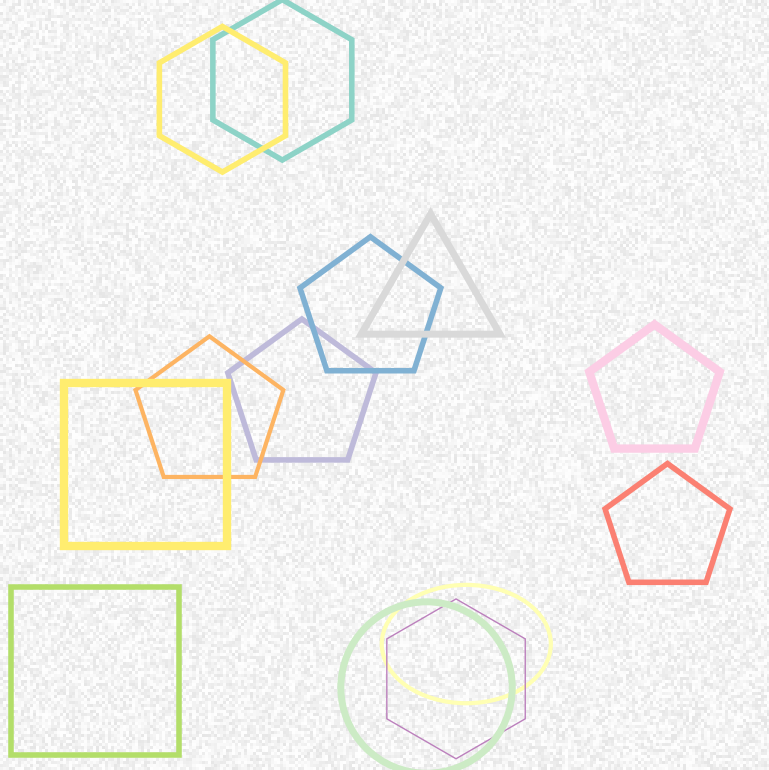[{"shape": "hexagon", "thickness": 2, "radius": 0.52, "center": [0.367, 0.896]}, {"shape": "oval", "thickness": 1.5, "radius": 0.55, "center": [0.606, 0.164]}, {"shape": "pentagon", "thickness": 2, "radius": 0.51, "center": [0.392, 0.485]}, {"shape": "pentagon", "thickness": 2, "radius": 0.43, "center": [0.867, 0.313]}, {"shape": "pentagon", "thickness": 2, "radius": 0.48, "center": [0.481, 0.596]}, {"shape": "pentagon", "thickness": 1.5, "radius": 0.5, "center": [0.272, 0.462]}, {"shape": "square", "thickness": 2, "radius": 0.55, "center": [0.123, 0.129]}, {"shape": "pentagon", "thickness": 3, "radius": 0.45, "center": [0.85, 0.49]}, {"shape": "triangle", "thickness": 2.5, "radius": 0.52, "center": [0.559, 0.618]}, {"shape": "hexagon", "thickness": 0.5, "radius": 0.52, "center": [0.592, 0.118]}, {"shape": "circle", "thickness": 2.5, "radius": 0.56, "center": [0.554, 0.107]}, {"shape": "hexagon", "thickness": 2, "radius": 0.47, "center": [0.289, 0.871]}, {"shape": "square", "thickness": 3, "radius": 0.53, "center": [0.189, 0.397]}]